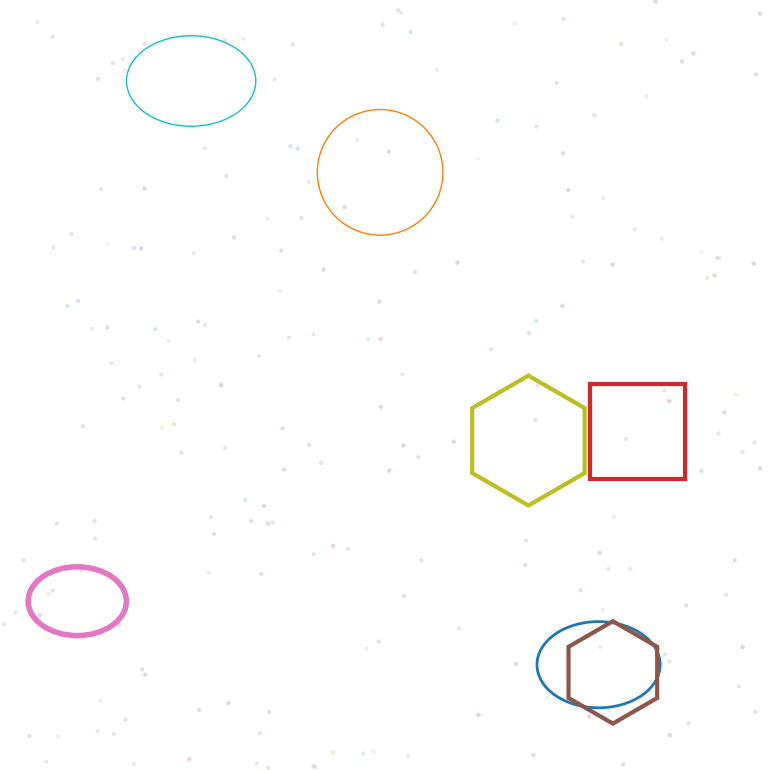[{"shape": "oval", "thickness": 1, "radius": 0.4, "center": [0.777, 0.137]}, {"shape": "circle", "thickness": 0.5, "radius": 0.41, "center": [0.494, 0.776]}, {"shape": "square", "thickness": 1.5, "radius": 0.31, "center": [0.828, 0.44]}, {"shape": "hexagon", "thickness": 1.5, "radius": 0.33, "center": [0.796, 0.127]}, {"shape": "oval", "thickness": 2, "radius": 0.32, "center": [0.1, 0.219]}, {"shape": "hexagon", "thickness": 1.5, "radius": 0.42, "center": [0.686, 0.428]}, {"shape": "oval", "thickness": 0.5, "radius": 0.42, "center": [0.248, 0.895]}]